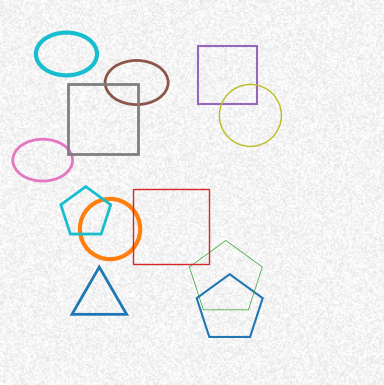[{"shape": "triangle", "thickness": 2, "radius": 0.41, "center": [0.258, 0.225]}, {"shape": "pentagon", "thickness": 1.5, "radius": 0.45, "center": [0.597, 0.198]}, {"shape": "circle", "thickness": 3, "radius": 0.39, "center": [0.286, 0.405]}, {"shape": "pentagon", "thickness": 0.5, "radius": 0.5, "center": [0.587, 0.276]}, {"shape": "square", "thickness": 1, "radius": 0.49, "center": [0.445, 0.412]}, {"shape": "square", "thickness": 1.5, "radius": 0.38, "center": [0.591, 0.804]}, {"shape": "oval", "thickness": 2, "radius": 0.41, "center": [0.355, 0.786]}, {"shape": "oval", "thickness": 2, "radius": 0.39, "center": [0.111, 0.584]}, {"shape": "square", "thickness": 2, "radius": 0.45, "center": [0.268, 0.69]}, {"shape": "circle", "thickness": 1, "radius": 0.4, "center": [0.65, 0.7]}, {"shape": "pentagon", "thickness": 2, "radius": 0.34, "center": [0.223, 0.447]}, {"shape": "oval", "thickness": 3, "radius": 0.4, "center": [0.173, 0.86]}]